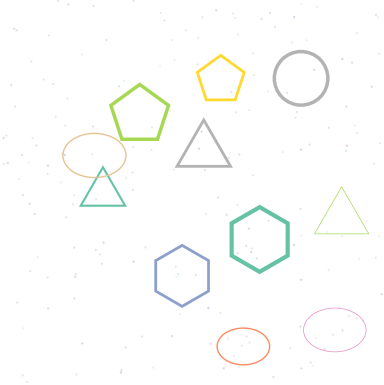[{"shape": "triangle", "thickness": 1.5, "radius": 0.33, "center": [0.267, 0.499]}, {"shape": "hexagon", "thickness": 3, "radius": 0.42, "center": [0.674, 0.378]}, {"shape": "oval", "thickness": 1, "radius": 0.34, "center": [0.632, 0.1]}, {"shape": "hexagon", "thickness": 2, "radius": 0.4, "center": [0.473, 0.283]}, {"shape": "oval", "thickness": 0.5, "radius": 0.41, "center": [0.87, 0.143]}, {"shape": "pentagon", "thickness": 2.5, "radius": 0.39, "center": [0.363, 0.702]}, {"shape": "triangle", "thickness": 0.5, "radius": 0.41, "center": [0.887, 0.433]}, {"shape": "pentagon", "thickness": 2, "radius": 0.32, "center": [0.573, 0.792]}, {"shape": "oval", "thickness": 1, "radius": 0.41, "center": [0.245, 0.596]}, {"shape": "circle", "thickness": 2.5, "radius": 0.35, "center": [0.782, 0.797]}, {"shape": "triangle", "thickness": 2, "radius": 0.4, "center": [0.529, 0.608]}]